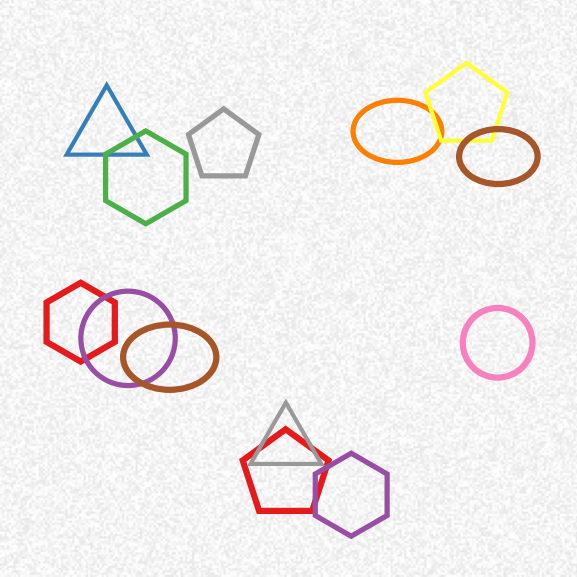[{"shape": "hexagon", "thickness": 3, "radius": 0.34, "center": [0.14, 0.441]}, {"shape": "pentagon", "thickness": 3, "radius": 0.39, "center": [0.495, 0.178]}, {"shape": "triangle", "thickness": 2, "radius": 0.4, "center": [0.185, 0.771]}, {"shape": "hexagon", "thickness": 2.5, "radius": 0.4, "center": [0.252, 0.692]}, {"shape": "hexagon", "thickness": 2.5, "radius": 0.36, "center": [0.608, 0.142]}, {"shape": "circle", "thickness": 2.5, "radius": 0.41, "center": [0.222, 0.413]}, {"shape": "oval", "thickness": 2.5, "radius": 0.38, "center": [0.688, 0.772]}, {"shape": "pentagon", "thickness": 2, "radius": 0.37, "center": [0.808, 0.816]}, {"shape": "oval", "thickness": 3, "radius": 0.4, "center": [0.294, 0.381]}, {"shape": "oval", "thickness": 3, "radius": 0.34, "center": [0.863, 0.728]}, {"shape": "circle", "thickness": 3, "radius": 0.3, "center": [0.862, 0.406]}, {"shape": "triangle", "thickness": 2, "radius": 0.35, "center": [0.495, 0.231]}, {"shape": "pentagon", "thickness": 2.5, "radius": 0.32, "center": [0.387, 0.746]}]